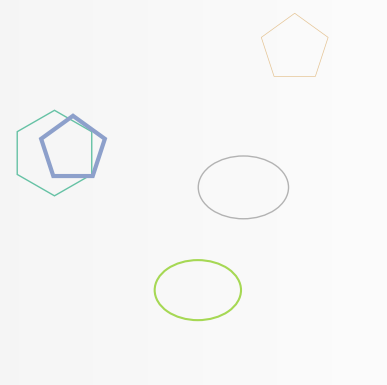[{"shape": "hexagon", "thickness": 1, "radius": 0.56, "center": [0.141, 0.602]}, {"shape": "pentagon", "thickness": 3, "radius": 0.43, "center": [0.188, 0.613]}, {"shape": "oval", "thickness": 1.5, "radius": 0.56, "center": [0.511, 0.246]}, {"shape": "pentagon", "thickness": 0.5, "radius": 0.45, "center": [0.761, 0.875]}, {"shape": "oval", "thickness": 1, "radius": 0.58, "center": [0.628, 0.513]}]